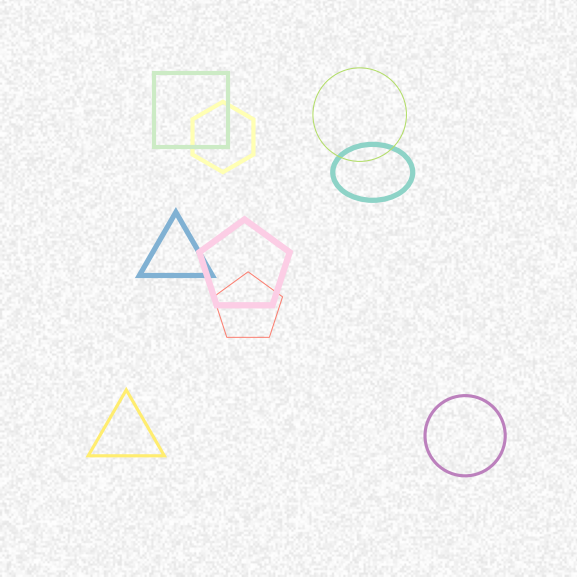[{"shape": "oval", "thickness": 2.5, "radius": 0.35, "center": [0.645, 0.701]}, {"shape": "hexagon", "thickness": 2, "radius": 0.3, "center": [0.386, 0.762]}, {"shape": "pentagon", "thickness": 0.5, "radius": 0.31, "center": [0.43, 0.466]}, {"shape": "triangle", "thickness": 2.5, "radius": 0.37, "center": [0.305, 0.559]}, {"shape": "circle", "thickness": 0.5, "radius": 0.4, "center": [0.623, 0.801]}, {"shape": "pentagon", "thickness": 3, "radius": 0.41, "center": [0.423, 0.537]}, {"shape": "circle", "thickness": 1.5, "radius": 0.35, "center": [0.805, 0.245]}, {"shape": "square", "thickness": 2, "radius": 0.32, "center": [0.33, 0.809]}, {"shape": "triangle", "thickness": 1.5, "radius": 0.38, "center": [0.219, 0.248]}]